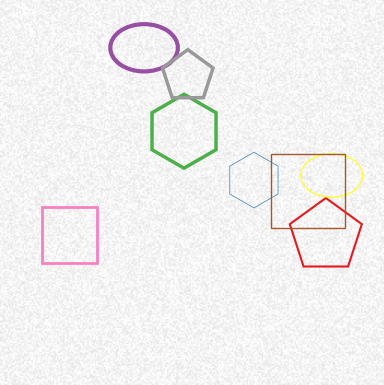[{"shape": "pentagon", "thickness": 1.5, "radius": 0.49, "center": [0.846, 0.387]}, {"shape": "hexagon", "thickness": 0.5, "radius": 0.36, "center": [0.66, 0.532]}, {"shape": "hexagon", "thickness": 2.5, "radius": 0.48, "center": [0.478, 0.659]}, {"shape": "oval", "thickness": 3, "radius": 0.44, "center": [0.374, 0.876]}, {"shape": "oval", "thickness": 1, "radius": 0.4, "center": [0.862, 0.544]}, {"shape": "square", "thickness": 1, "radius": 0.48, "center": [0.8, 0.504]}, {"shape": "square", "thickness": 2, "radius": 0.36, "center": [0.181, 0.39]}, {"shape": "pentagon", "thickness": 2.5, "radius": 0.34, "center": [0.488, 0.802]}]